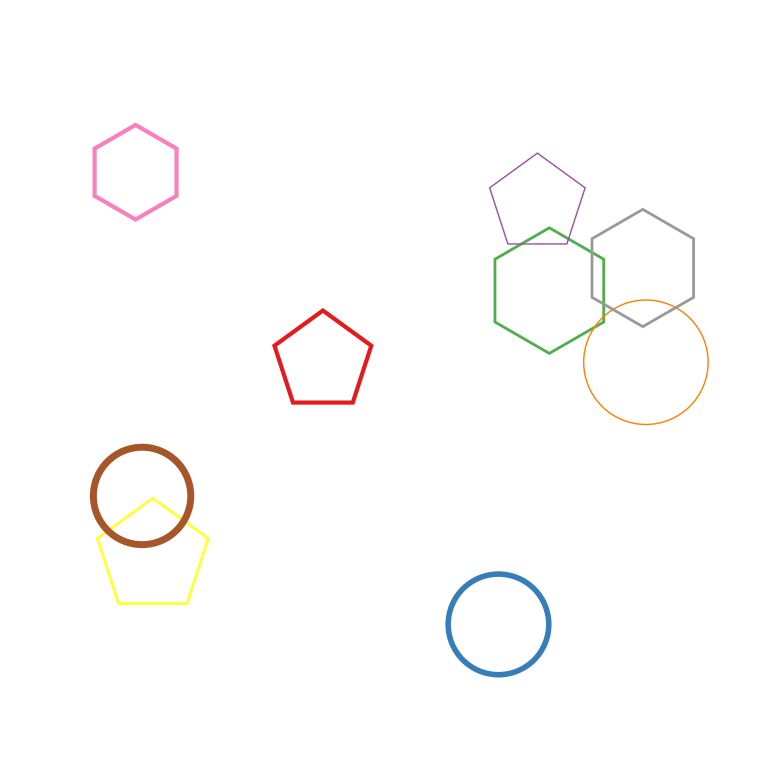[{"shape": "pentagon", "thickness": 1.5, "radius": 0.33, "center": [0.419, 0.531]}, {"shape": "circle", "thickness": 2, "radius": 0.33, "center": [0.647, 0.189]}, {"shape": "hexagon", "thickness": 1, "radius": 0.41, "center": [0.713, 0.623]}, {"shape": "pentagon", "thickness": 0.5, "radius": 0.33, "center": [0.698, 0.736]}, {"shape": "circle", "thickness": 0.5, "radius": 0.4, "center": [0.839, 0.53]}, {"shape": "pentagon", "thickness": 1, "radius": 0.38, "center": [0.198, 0.277]}, {"shape": "circle", "thickness": 2.5, "radius": 0.32, "center": [0.185, 0.356]}, {"shape": "hexagon", "thickness": 1.5, "radius": 0.31, "center": [0.176, 0.776]}, {"shape": "hexagon", "thickness": 1, "radius": 0.38, "center": [0.835, 0.652]}]